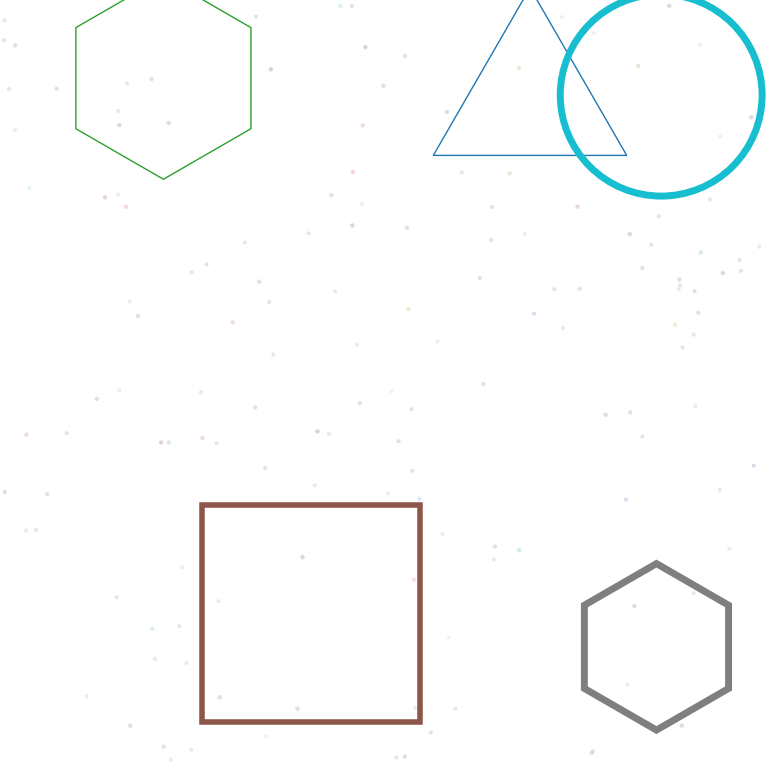[{"shape": "triangle", "thickness": 0.5, "radius": 0.73, "center": [0.688, 0.871]}, {"shape": "hexagon", "thickness": 0.5, "radius": 0.66, "center": [0.212, 0.898]}, {"shape": "square", "thickness": 2, "radius": 0.71, "center": [0.404, 0.203]}, {"shape": "hexagon", "thickness": 2.5, "radius": 0.54, "center": [0.853, 0.16]}, {"shape": "circle", "thickness": 2.5, "radius": 0.66, "center": [0.859, 0.876]}]